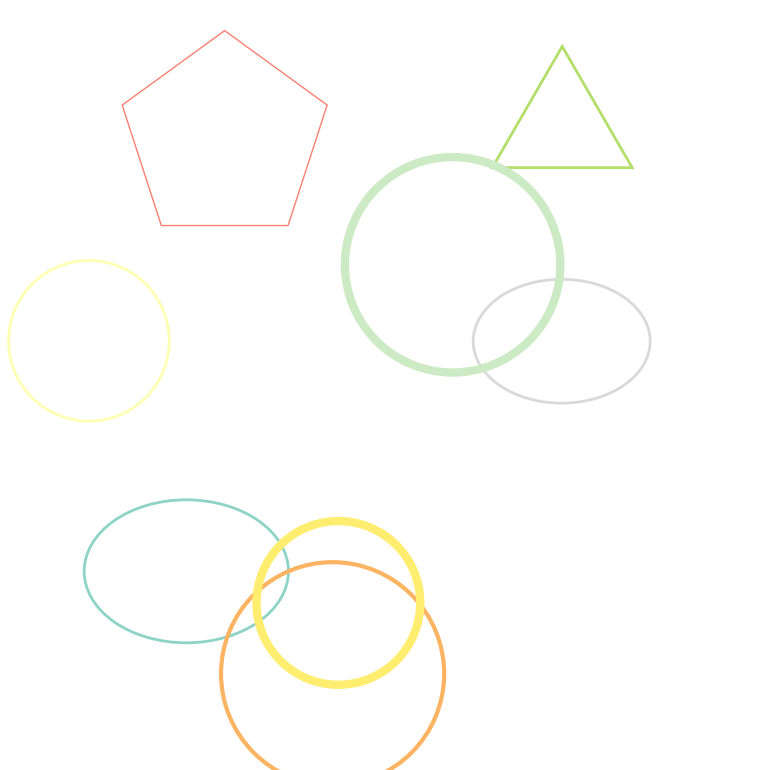[{"shape": "oval", "thickness": 1, "radius": 0.66, "center": [0.242, 0.258]}, {"shape": "circle", "thickness": 1, "radius": 0.52, "center": [0.115, 0.557]}, {"shape": "pentagon", "thickness": 0.5, "radius": 0.7, "center": [0.292, 0.82]}, {"shape": "circle", "thickness": 1.5, "radius": 0.72, "center": [0.432, 0.125]}, {"shape": "triangle", "thickness": 1, "radius": 0.52, "center": [0.73, 0.835]}, {"shape": "oval", "thickness": 1, "radius": 0.57, "center": [0.729, 0.557]}, {"shape": "circle", "thickness": 3, "radius": 0.7, "center": [0.588, 0.656]}, {"shape": "circle", "thickness": 3, "radius": 0.53, "center": [0.439, 0.217]}]